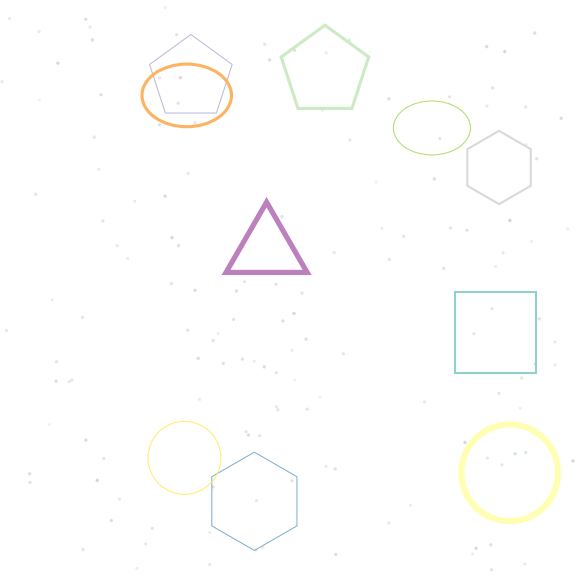[{"shape": "square", "thickness": 1, "radius": 0.35, "center": [0.857, 0.424]}, {"shape": "circle", "thickness": 3, "radius": 0.42, "center": [0.883, 0.18]}, {"shape": "pentagon", "thickness": 0.5, "radius": 0.38, "center": [0.331, 0.864]}, {"shape": "hexagon", "thickness": 0.5, "radius": 0.43, "center": [0.44, 0.131]}, {"shape": "oval", "thickness": 1.5, "radius": 0.39, "center": [0.323, 0.834]}, {"shape": "oval", "thickness": 0.5, "radius": 0.33, "center": [0.748, 0.778]}, {"shape": "hexagon", "thickness": 1, "radius": 0.32, "center": [0.864, 0.709]}, {"shape": "triangle", "thickness": 2.5, "radius": 0.41, "center": [0.462, 0.568]}, {"shape": "pentagon", "thickness": 1.5, "radius": 0.4, "center": [0.563, 0.876]}, {"shape": "circle", "thickness": 0.5, "radius": 0.32, "center": [0.319, 0.206]}]